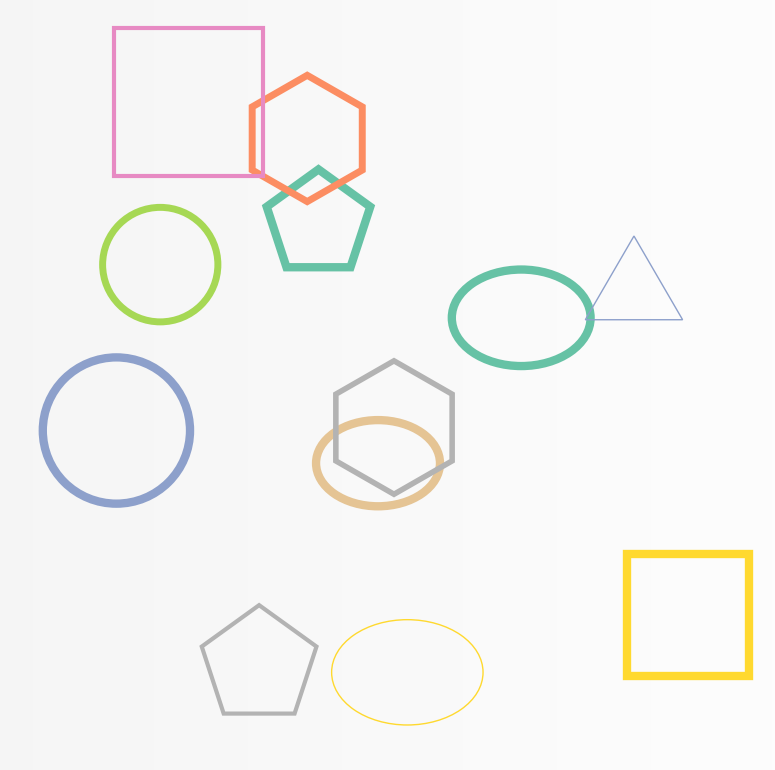[{"shape": "pentagon", "thickness": 3, "radius": 0.35, "center": [0.411, 0.71]}, {"shape": "oval", "thickness": 3, "radius": 0.45, "center": [0.673, 0.587]}, {"shape": "hexagon", "thickness": 2.5, "radius": 0.41, "center": [0.396, 0.82]}, {"shape": "circle", "thickness": 3, "radius": 0.47, "center": [0.15, 0.441]}, {"shape": "triangle", "thickness": 0.5, "radius": 0.36, "center": [0.818, 0.621]}, {"shape": "square", "thickness": 1.5, "radius": 0.48, "center": [0.243, 0.867]}, {"shape": "circle", "thickness": 2.5, "radius": 0.37, "center": [0.207, 0.656]}, {"shape": "oval", "thickness": 0.5, "radius": 0.49, "center": [0.526, 0.127]}, {"shape": "square", "thickness": 3, "radius": 0.4, "center": [0.888, 0.202]}, {"shape": "oval", "thickness": 3, "radius": 0.4, "center": [0.488, 0.398]}, {"shape": "hexagon", "thickness": 2, "radius": 0.43, "center": [0.508, 0.445]}, {"shape": "pentagon", "thickness": 1.5, "radius": 0.39, "center": [0.334, 0.136]}]